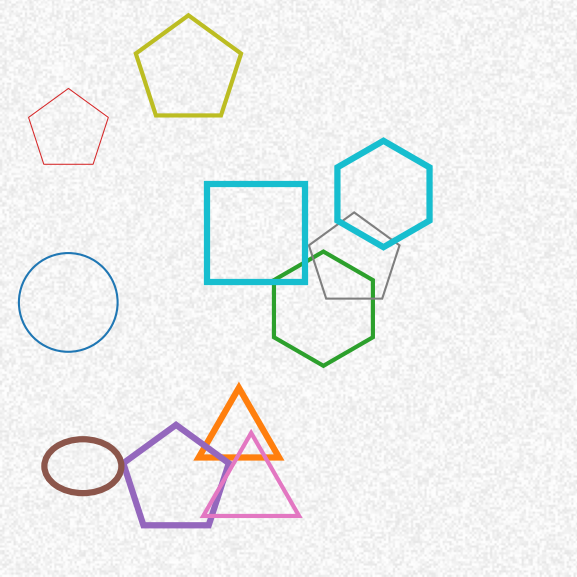[{"shape": "circle", "thickness": 1, "radius": 0.43, "center": [0.118, 0.475]}, {"shape": "triangle", "thickness": 3, "radius": 0.4, "center": [0.414, 0.247]}, {"shape": "hexagon", "thickness": 2, "radius": 0.49, "center": [0.56, 0.465]}, {"shape": "pentagon", "thickness": 0.5, "radius": 0.36, "center": [0.119, 0.773]}, {"shape": "pentagon", "thickness": 3, "radius": 0.48, "center": [0.305, 0.167]}, {"shape": "oval", "thickness": 3, "radius": 0.33, "center": [0.144, 0.192]}, {"shape": "triangle", "thickness": 2, "radius": 0.48, "center": [0.435, 0.154]}, {"shape": "pentagon", "thickness": 1, "radius": 0.41, "center": [0.613, 0.549]}, {"shape": "pentagon", "thickness": 2, "radius": 0.48, "center": [0.326, 0.877]}, {"shape": "hexagon", "thickness": 3, "radius": 0.46, "center": [0.664, 0.663]}, {"shape": "square", "thickness": 3, "radius": 0.42, "center": [0.443, 0.595]}]